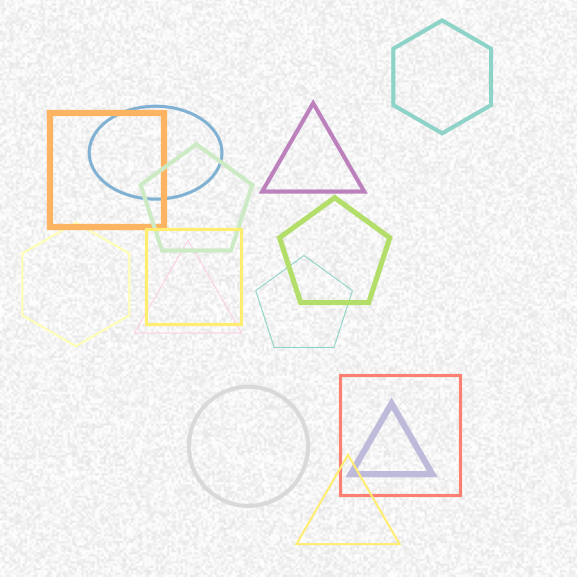[{"shape": "hexagon", "thickness": 2, "radius": 0.49, "center": [0.766, 0.866]}, {"shape": "pentagon", "thickness": 0.5, "radius": 0.44, "center": [0.527, 0.469]}, {"shape": "hexagon", "thickness": 1, "radius": 0.54, "center": [0.131, 0.507]}, {"shape": "triangle", "thickness": 3, "radius": 0.41, "center": [0.678, 0.219]}, {"shape": "square", "thickness": 1.5, "radius": 0.52, "center": [0.693, 0.246]}, {"shape": "oval", "thickness": 1.5, "radius": 0.57, "center": [0.269, 0.735]}, {"shape": "square", "thickness": 3, "radius": 0.49, "center": [0.186, 0.705]}, {"shape": "pentagon", "thickness": 2.5, "radius": 0.5, "center": [0.58, 0.556]}, {"shape": "triangle", "thickness": 0.5, "radius": 0.54, "center": [0.326, 0.476]}, {"shape": "circle", "thickness": 2, "radius": 0.52, "center": [0.43, 0.226]}, {"shape": "triangle", "thickness": 2, "radius": 0.51, "center": [0.542, 0.718]}, {"shape": "pentagon", "thickness": 2, "radius": 0.51, "center": [0.34, 0.648]}, {"shape": "square", "thickness": 1.5, "radius": 0.41, "center": [0.334, 0.52]}, {"shape": "triangle", "thickness": 1, "radius": 0.52, "center": [0.603, 0.109]}]